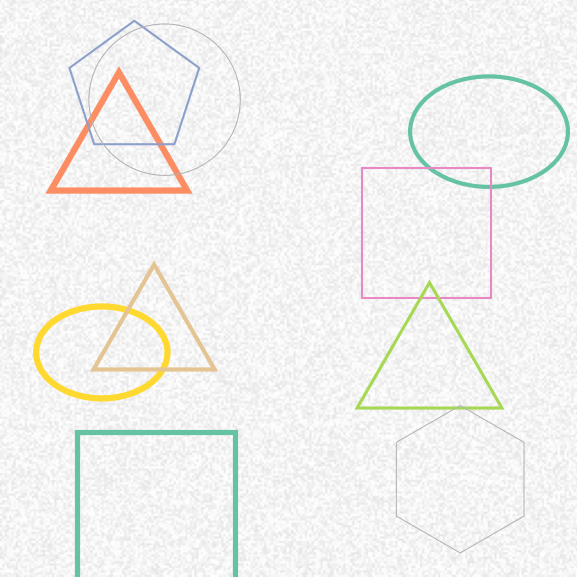[{"shape": "oval", "thickness": 2, "radius": 0.68, "center": [0.847, 0.771]}, {"shape": "square", "thickness": 2.5, "radius": 0.68, "center": [0.27, 0.114]}, {"shape": "triangle", "thickness": 3, "radius": 0.68, "center": [0.206, 0.737]}, {"shape": "pentagon", "thickness": 1, "radius": 0.59, "center": [0.233, 0.845]}, {"shape": "square", "thickness": 1, "radius": 0.56, "center": [0.738, 0.596]}, {"shape": "triangle", "thickness": 1.5, "radius": 0.72, "center": [0.744, 0.365]}, {"shape": "oval", "thickness": 3, "radius": 0.57, "center": [0.176, 0.389]}, {"shape": "triangle", "thickness": 2, "radius": 0.61, "center": [0.267, 0.42]}, {"shape": "circle", "thickness": 0.5, "radius": 0.66, "center": [0.285, 0.827]}, {"shape": "hexagon", "thickness": 0.5, "radius": 0.64, "center": [0.797, 0.169]}]